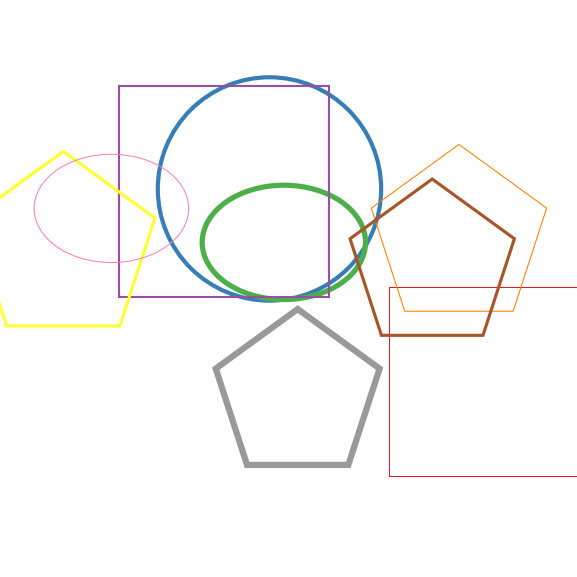[{"shape": "square", "thickness": 0.5, "radius": 0.82, "center": [0.837, 0.338]}, {"shape": "circle", "thickness": 2, "radius": 0.97, "center": [0.467, 0.672]}, {"shape": "oval", "thickness": 2.5, "radius": 0.71, "center": [0.492, 0.579]}, {"shape": "square", "thickness": 1, "radius": 0.91, "center": [0.388, 0.668]}, {"shape": "pentagon", "thickness": 0.5, "radius": 0.8, "center": [0.795, 0.589]}, {"shape": "pentagon", "thickness": 1.5, "radius": 0.83, "center": [0.11, 0.57]}, {"shape": "pentagon", "thickness": 1.5, "radius": 0.75, "center": [0.748, 0.54]}, {"shape": "oval", "thickness": 0.5, "radius": 0.67, "center": [0.193, 0.638]}, {"shape": "pentagon", "thickness": 3, "radius": 0.75, "center": [0.515, 0.315]}]